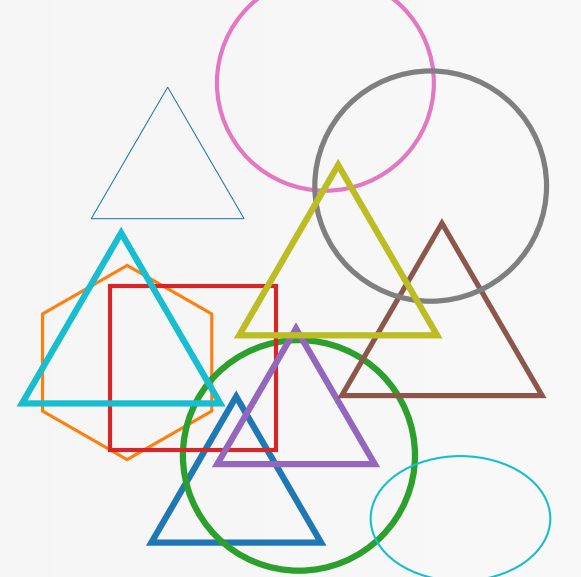[{"shape": "triangle", "thickness": 3, "radius": 0.84, "center": [0.406, 0.144]}, {"shape": "triangle", "thickness": 0.5, "radius": 0.76, "center": [0.288, 0.696]}, {"shape": "hexagon", "thickness": 1.5, "radius": 0.84, "center": [0.219, 0.371]}, {"shape": "circle", "thickness": 3, "radius": 1.0, "center": [0.514, 0.211]}, {"shape": "square", "thickness": 2, "radius": 0.71, "center": [0.332, 0.362]}, {"shape": "triangle", "thickness": 3, "radius": 0.78, "center": [0.509, 0.274]}, {"shape": "triangle", "thickness": 2.5, "radius": 0.99, "center": [0.76, 0.414]}, {"shape": "circle", "thickness": 2, "radius": 0.93, "center": [0.56, 0.856]}, {"shape": "circle", "thickness": 2.5, "radius": 1.0, "center": [0.741, 0.677]}, {"shape": "triangle", "thickness": 3, "radius": 0.98, "center": [0.582, 0.517]}, {"shape": "triangle", "thickness": 3, "radius": 0.98, "center": [0.208, 0.399]}, {"shape": "oval", "thickness": 1, "radius": 0.77, "center": [0.792, 0.101]}]